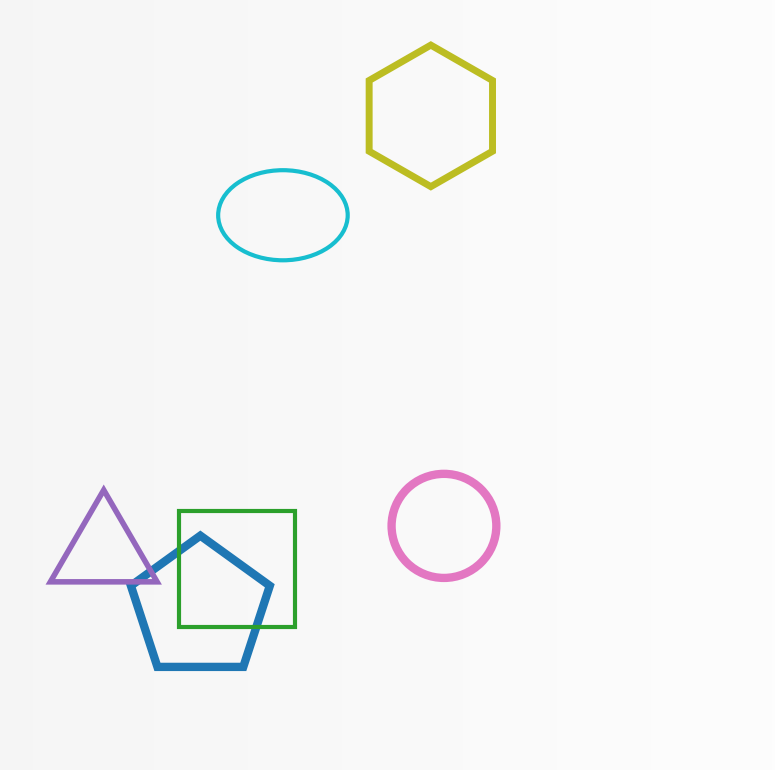[{"shape": "pentagon", "thickness": 3, "radius": 0.47, "center": [0.259, 0.21]}, {"shape": "square", "thickness": 1.5, "radius": 0.38, "center": [0.306, 0.261]}, {"shape": "triangle", "thickness": 2, "radius": 0.4, "center": [0.134, 0.284]}, {"shape": "circle", "thickness": 3, "radius": 0.34, "center": [0.573, 0.317]}, {"shape": "hexagon", "thickness": 2.5, "radius": 0.46, "center": [0.556, 0.85]}, {"shape": "oval", "thickness": 1.5, "radius": 0.42, "center": [0.365, 0.72]}]